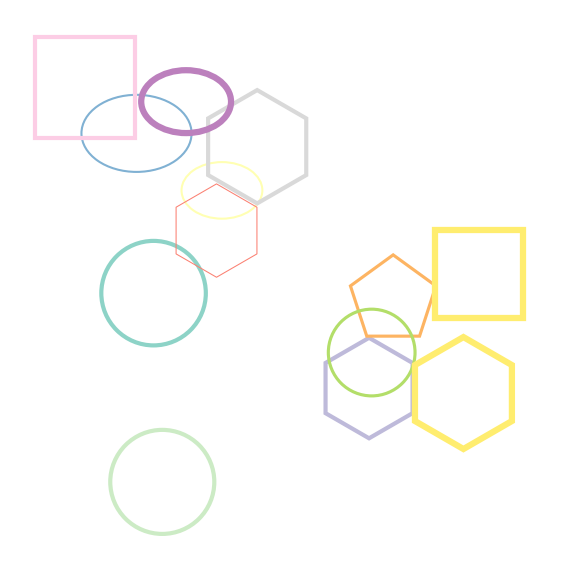[{"shape": "circle", "thickness": 2, "radius": 0.45, "center": [0.266, 0.492]}, {"shape": "oval", "thickness": 1, "radius": 0.35, "center": [0.384, 0.669]}, {"shape": "hexagon", "thickness": 2, "radius": 0.43, "center": [0.639, 0.327]}, {"shape": "hexagon", "thickness": 0.5, "radius": 0.4, "center": [0.375, 0.6]}, {"shape": "oval", "thickness": 1, "radius": 0.48, "center": [0.236, 0.768]}, {"shape": "pentagon", "thickness": 1.5, "radius": 0.39, "center": [0.681, 0.48]}, {"shape": "circle", "thickness": 1.5, "radius": 0.38, "center": [0.644, 0.389]}, {"shape": "square", "thickness": 2, "radius": 0.43, "center": [0.147, 0.848]}, {"shape": "hexagon", "thickness": 2, "radius": 0.49, "center": [0.445, 0.745]}, {"shape": "oval", "thickness": 3, "radius": 0.39, "center": [0.322, 0.823]}, {"shape": "circle", "thickness": 2, "radius": 0.45, "center": [0.281, 0.165]}, {"shape": "hexagon", "thickness": 3, "radius": 0.48, "center": [0.802, 0.319]}, {"shape": "square", "thickness": 3, "radius": 0.38, "center": [0.829, 0.525]}]